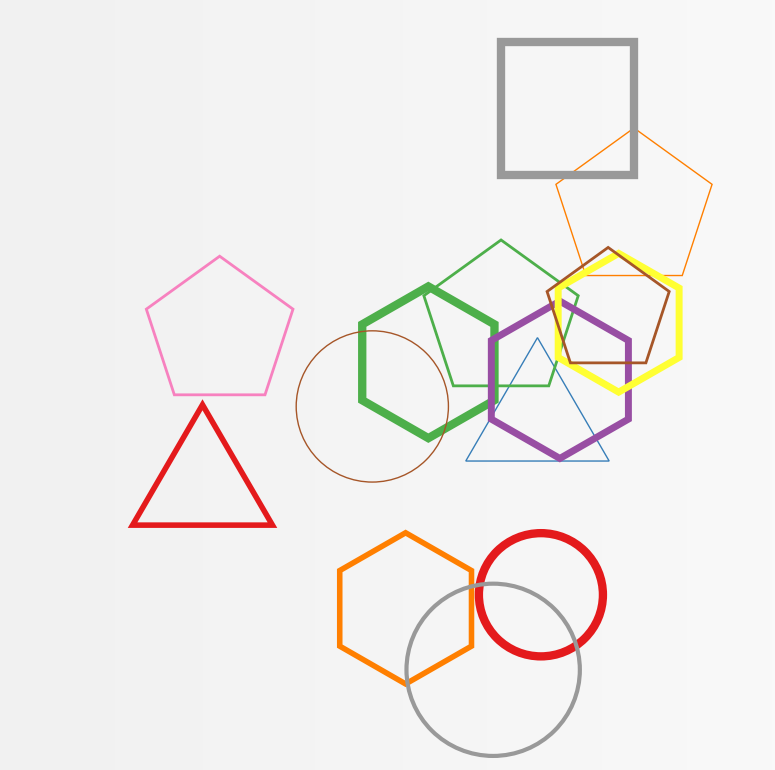[{"shape": "triangle", "thickness": 2, "radius": 0.52, "center": [0.261, 0.37]}, {"shape": "circle", "thickness": 3, "radius": 0.4, "center": [0.698, 0.228]}, {"shape": "triangle", "thickness": 0.5, "radius": 0.53, "center": [0.694, 0.455]}, {"shape": "pentagon", "thickness": 1, "radius": 0.52, "center": [0.647, 0.584]}, {"shape": "hexagon", "thickness": 3, "radius": 0.49, "center": [0.553, 0.529]}, {"shape": "hexagon", "thickness": 2.5, "radius": 0.51, "center": [0.722, 0.507]}, {"shape": "hexagon", "thickness": 2, "radius": 0.49, "center": [0.523, 0.21]}, {"shape": "pentagon", "thickness": 0.5, "radius": 0.53, "center": [0.818, 0.728]}, {"shape": "hexagon", "thickness": 2.5, "radius": 0.45, "center": [0.798, 0.581]}, {"shape": "pentagon", "thickness": 1, "radius": 0.41, "center": [0.785, 0.596]}, {"shape": "circle", "thickness": 0.5, "radius": 0.49, "center": [0.48, 0.472]}, {"shape": "pentagon", "thickness": 1, "radius": 0.5, "center": [0.283, 0.568]}, {"shape": "circle", "thickness": 1.5, "radius": 0.56, "center": [0.636, 0.13]}, {"shape": "square", "thickness": 3, "radius": 0.43, "center": [0.733, 0.859]}]